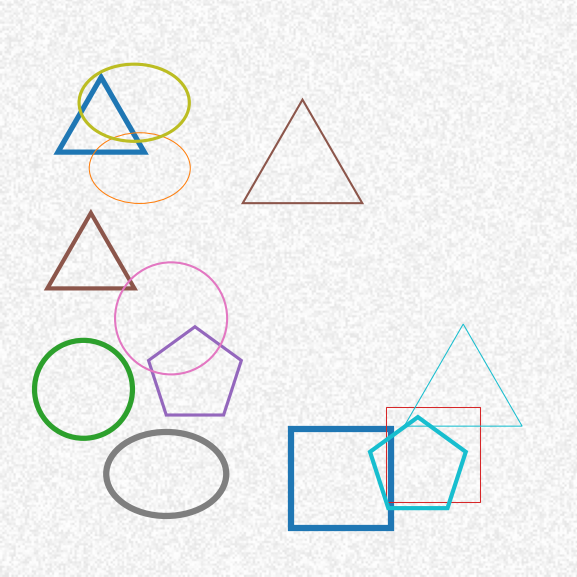[{"shape": "square", "thickness": 3, "radius": 0.43, "center": [0.59, 0.171]}, {"shape": "triangle", "thickness": 2.5, "radius": 0.43, "center": [0.175, 0.779]}, {"shape": "oval", "thickness": 0.5, "radius": 0.44, "center": [0.242, 0.708]}, {"shape": "circle", "thickness": 2.5, "radius": 0.42, "center": [0.145, 0.325]}, {"shape": "square", "thickness": 0.5, "radius": 0.41, "center": [0.75, 0.212]}, {"shape": "pentagon", "thickness": 1.5, "radius": 0.42, "center": [0.338, 0.349]}, {"shape": "triangle", "thickness": 1, "radius": 0.6, "center": [0.524, 0.707]}, {"shape": "triangle", "thickness": 2, "radius": 0.44, "center": [0.157, 0.543]}, {"shape": "circle", "thickness": 1, "radius": 0.49, "center": [0.296, 0.448]}, {"shape": "oval", "thickness": 3, "radius": 0.52, "center": [0.288, 0.178]}, {"shape": "oval", "thickness": 1.5, "radius": 0.48, "center": [0.232, 0.821]}, {"shape": "triangle", "thickness": 0.5, "radius": 0.59, "center": [0.802, 0.32]}, {"shape": "pentagon", "thickness": 2, "radius": 0.44, "center": [0.724, 0.19]}]